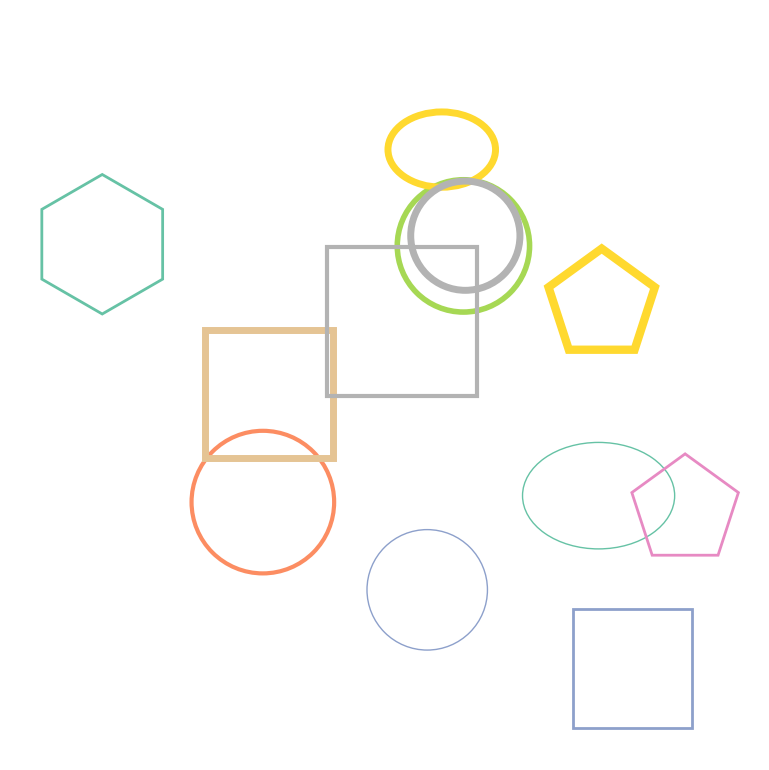[{"shape": "oval", "thickness": 0.5, "radius": 0.49, "center": [0.777, 0.356]}, {"shape": "hexagon", "thickness": 1, "radius": 0.45, "center": [0.133, 0.683]}, {"shape": "circle", "thickness": 1.5, "radius": 0.46, "center": [0.341, 0.348]}, {"shape": "square", "thickness": 1, "radius": 0.39, "center": [0.821, 0.132]}, {"shape": "circle", "thickness": 0.5, "radius": 0.39, "center": [0.555, 0.234]}, {"shape": "pentagon", "thickness": 1, "radius": 0.36, "center": [0.89, 0.338]}, {"shape": "circle", "thickness": 2, "radius": 0.43, "center": [0.602, 0.681]}, {"shape": "oval", "thickness": 2.5, "radius": 0.35, "center": [0.574, 0.806]}, {"shape": "pentagon", "thickness": 3, "radius": 0.36, "center": [0.781, 0.605]}, {"shape": "square", "thickness": 2.5, "radius": 0.42, "center": [0.349, 0.489]}, {"shape": "square", "thickness": 1.5, "radius": 0.48, "center": [0.522, 0.583]}, {"shape": "circle", "thickness": 2.5, "radius": 0.35, "center": [0.604, 0.694]}]